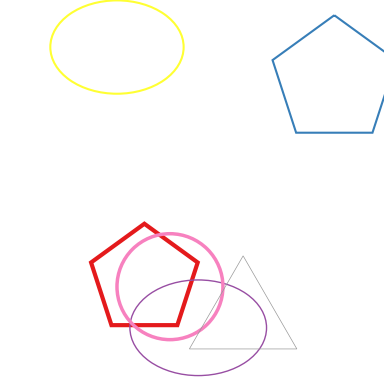[{"shape": "pentagon", "thickness": 3, "radius": 0.73, "center": [0.375, 0.273]}, {"shape": "pentagon", "thickness": 1.5, "radius": 0.84, "center": [0.868, 0.792]}, {"shape": "oval", "thickness": 1, "radius": 0.89, "center": [0.515, 0.149]}, {"shape": "oval", "thickness": 1.5, "radius": 0.87, "center": [0.304, 0.878]}, {"shape": "circle", "thickness": 2.5, "radius": 0.69, "center": [0.441, 0.255]}, {"shape": "triangle", "thickness": 0.5, "radius": 0.81, "center": [0.631, 0.174]}]